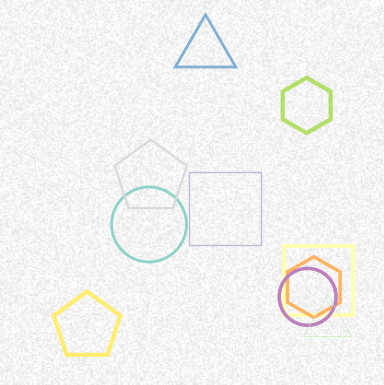[{"shape": "circle", "thickness": 2, "radius": 0.49, "center": [0.387, 0.417]}, {"shape": "square", "thickness": 3, "radius": 0.45, "center": [0.827, 0.272]}, {"shape": "square", "thickness": 1, "radius": 0.47, "center": [0.584, 0.458]}, {"shape": "triangle", "thickness": 2, "radius": 0.45, "center": [0.534, 0.871]}, {"shape": "hexagon", "thickness": 2.5, "radius": 0.39, "center": [0.815, 0.254]}, {"shape": "hexagon", "thickness": 3, "radius": 0.36, "center": [0.797, 0.726]}, {"shape": "pentagon", "thickness": 1.5, "radius": 0.49, "center": [0.392, 0.539]}, {"shape": "circle", "thickness": 2.5, "radius": 0.37, "center": [0.799, 0.229]}, {"shape": "triangle", "thickness": 0.5, "radius": 0.36, "center": [0.851, 0.162]}, {"shape": "pentagon", "thickness": 3, "radius": 0.45, "center": [0.226, 0.152]}]